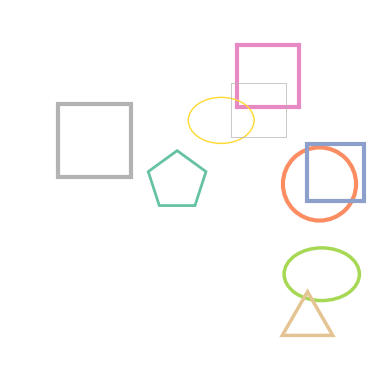[{"shape": "pentagon", "thickness": 2, "radius": 0.39, "center": [0.46, 0.53]}, {"shape": "circle", "thickness": 3, "radius": 0.47, "center": [0.83, 0.522]}, {"shape": "square", "thickness": 3, "radius": 0.37, "center": [0.871, 0.553]}, {"shape": "square", "thickness": 3, "radius": 0.41, "center": [0.696, 0.802]}, {"shape": "oval", "thickness": 2.5, "radius": 0.49, "center": [0.836, 0.288]}, {"shape": "oval", "thickness": 1, "radius": 0.43, "center": [0.575, 0.687]}, {"shape": "triangle", "thickness": 2.5, "radius": 0.38, "center": [0.799, 0.167]}, {"shape": "square", "thickness": 3, "radius": 0.47, "center": [0.246, 0.635]}, {"shape": "square", "thickness": 0.5, "radius": 0.35, "center": [0.672, 0.715]}]